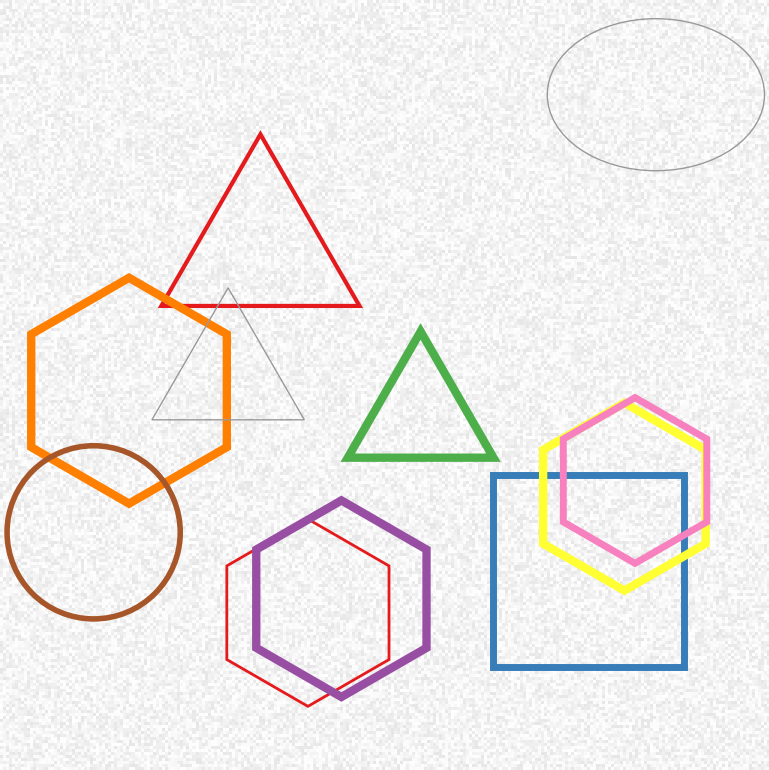[{"shape": "hexagon", "thickness": 1, "radius": 0.61, "center": [0.4, 0.204]}, {"shape": "triangle", "thickness": 1.5, "radius": 0.74, "center": [0.338, 0.677]}, {"shape": "square", "thickness": 2.5, "radius": 0.62, "center": [0.765, 0.258]}, {"shape": "triangle", "thickness": 3, "radius": 0.55, "center": [0.546, 0.46]}, {"shape": "hexagon", "thickness": 3, "radius": 0.64, "center": [0.443, 0.222]}, {"shape": "hexagon", "thickness": 3, "radius": 0.73, "center": [0.168, 0.493]}, {"shape": "hexagon", "thickness": 3, "radius": 0.61, "center": [0.811, 0.355]}, {"shape": "circle", "thickness": 2, "radius": 0.56, "center": [0.122, 0.309]}, {"shape": "hexagon", "thickness": 2.5, "radius": 0.54, "center": [0.825, 0.376]}, {"shape": "oval", "thickness": 0.5, "radius": 0.71, "center": [0.852, 0.877]}, {"shape": "triangle", "thickness": 0.5, "radius": 0.57, "center": [0.296, 0.512]}]